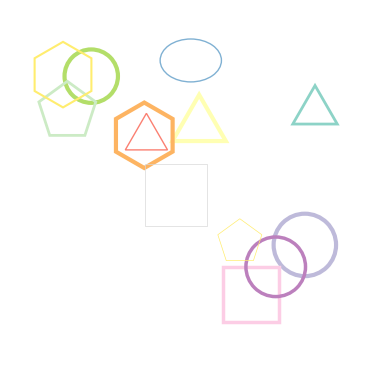[{"shape": "triangle", "thickness": 2, "radius": 0.33, "center": [0.818, 0.711]}, {"shape": "triangle", "thickness": 3, "radius": 0.4, "center": [0.517, 0.674]}, {"shape": "circle", "thickness": 3, "radius": 0.41, "center": [0.792, 0.364]}, {"shape": "triangle", "thickness": 1, "radius": 0.32, "center": [0.38, 0.642]}, {"shape": "oval", "thickness": 1, "radius": 0.4, "center": [0.496, 0.843]}, {"shape": "hexagon", "thickness": 3, "radius": 0.42, "center": [0.375, 0.649]}, {"shape": "circle", "thickness": 3, "radius": 0.35, "center": [0.237, 0.802]}, {"shape": "square", "thickness": 2.5, "radius": 0.36, "center": [0.652, 0.235]}, {"shape": "square", "thickness": 0.5, "radius": 0.41, "center": [0.456, 0.494]}, {"shape": "circle", "thickness": 2.5, "radius": 0.39, "center": [0.716, 0.307]}, {"shape": "pentagon", "thickness": 2, "radius": 0.39, "center": [0.175, 0.711]}, {"shape": "hexagon", "thickness": 1.5, "radius": 0.43, "center": [0.164, 0.806]}, {"shape": "pentagon", "thickness": 0.5, "radius": 0.3, "center": [0.623, 0.372]}]